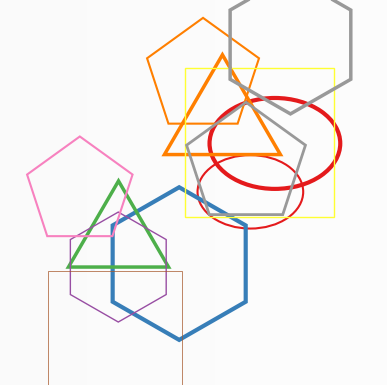[{"shape": "oval", "thickness": 1.5, "radius": 0.68, "center": [0.646, 0.502]}, {"shape": "oval", "thickness": 3, "radius": 0.84, "center": [0.709, 0.627]}, {"shape": "hexagon", "thickness": 3, "radius": 0.99, "center": [0.462, 0.315]}, {"shape": "triangle", "thickness": 2.5, "radius": 0.75, "center": [0.306, 0.381]}, {"shape": "hexagon", "thickness": 1, "radius": 0.71, "center": [0.305, 0.306]}, {"shape": "triangle", "thickness": 2.5, "radius": 0.86, "center": [0.574, 0.685]}, {"shape": "pentagon", "thickness": 1.5, "radius": 0.76, "center": [0.524, 0.802]}, {"shape": "square", "thickness": 1, "radius": 0.97, "center": [0.67, 0.629]}, {"shape": "square", "thickness": 0.5, "radius": 0.86, "center": [0.297, 0.125]}, {"shape": "pentagon", "thickness": 1.5, "radius": 0.72, "center": [0.206, 0.502]}, {"shape": "pentagon", "thickness": 2, "radius": 0.81, "center": [0.635, 0.573]}, {"shape": "hexagon", "thickness": 2.5, "radius": 0.9, "center": [0.75, 0.884]}]